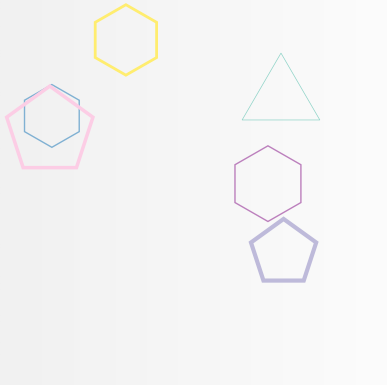[{"shape": "triangle", "thickness": 0.5, "radius": 0.58, "center": [0.725, 0.746]}, {"shape": "pentagon", "thickness": 3, "radius": 0.44, "center": [0.732, 0.343]}, {"shape": "hexagon", "thickness": 1, "radius": 0.41, "center": [0.134, 0.699]}, {"shape": "pentagon", "thickness": 2.5, "radius": 0.59, "center": [0.129, 0.659]}, {"shape": "hexagon", "thickness": 1, "radius": 0.49, "center": [0.691, 0.523]}, {"shape": "hexagon", "thickness": 2, "radius": 0.46, "center": [0.325, 0.896]}]